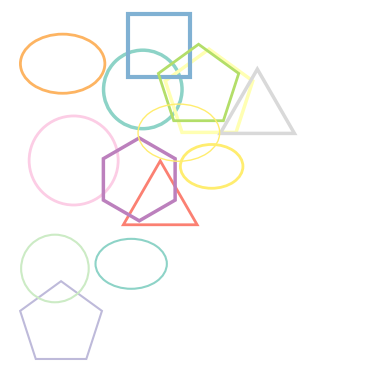[{"shape": "circle", "thickness": 2.5, "radius": 0.51, "center": [0.371, 0.768]}, {"shape": "oval", "thickness": 1.5, "radius": 0.46, "center": [0.341, 0.315]}, {"shape": "pentagon", "thickness": 2.5, "radius": 0.6, "center": [0.543, 0.753]}, {"shape": "pentagon", "thickness": 1.5, "radius": 0.56, "center": [0.159, 0.158]}, {"shape": "triangle", "thickness": 2, "radius": 0.55, "center": [0.416, 0.472]}, {"shape": "square", "thickness": 3, "radius": 0.41, "center": [0.413, 0.883]}, {"shape": "oval", "thickness": 2, "radius": 0.55, "center": [0.163, 0.835]}, {"shape": "pentagon", "thickness": 2, "radius": 0.55, "center": [0.516, 0.775]}, {"shape": "circle", "thickness": 2, "radius": 0.58, "center": [0.191, 0.583]}, {"shape": "triangle", "thickness": 2.5, "radius": 0.56, "center": [0.668, 0.709]}, {"shape": "hexagon", "thickness": 2.5, "radius": 0.54, "center": [0.362, 0.534]}, {"shape": "circle", "thickness": 1.5, "radius": 0.44, "center": [0.143, 0.303]}, {"shape": "oval", "thickness": 2, "radius": 0.41, "center": [0.55, 0.568]}, {"shape": "oval", "thickness": 1, "radius": 0.53, "center": [0.465, 0.655]}]